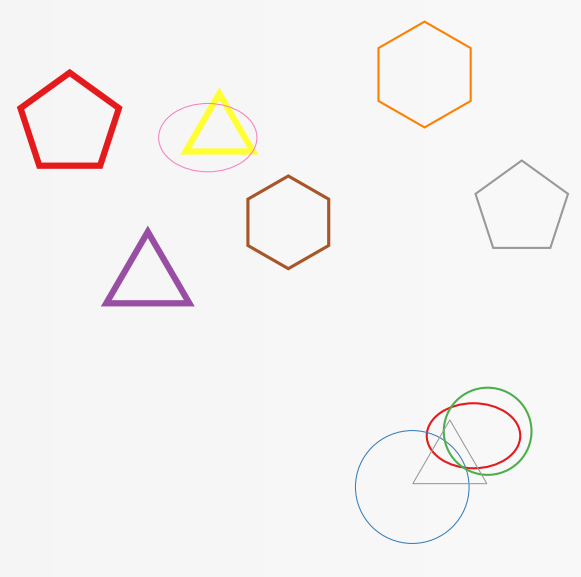[{"shape": "oval", "thickness": 1, "radius": 0.4, "center": [0.815, 0.245]}, {"shape": "pentagon", "thickness": 3, "radius": 0.45, "center": [0.12, 0.784]}, {"shape": "circle", "thickness": 0.5, "radius": 0.49, "center": [0.709, 0.156]}, {"shape": "circle", "thickness": 1, "radius": 0.38, "center": [0.839, 0.252]}, {"shape": "triangle", "thickness": 3, "radius": 0.41, "center": [0.254, 0.515]}, {"shape": "hexagon", "thickness": 1, "radius": 0.46, "center": [0.73, 0.87]}, {"shape": "triangle", "thickness": 3, "radius": 0.33, "center": [0.377, 0.77]}, {"shape": "hexagon", "thickness": 1.5, "radius": 0.4, "center": [0.496, 0.614]}, {"shape": "oval", "thickness": 0.5, "radius": 0.42, "center": [0.357, 0.761]}, {"shape": "pentagon", "thickness": 1, "radius": 0.42, "center": [0.898, 0.638]}, {"shape": "triangle", "thickness": 0.5, "radius": 0.37, "center": [0.774, 0.198]}]